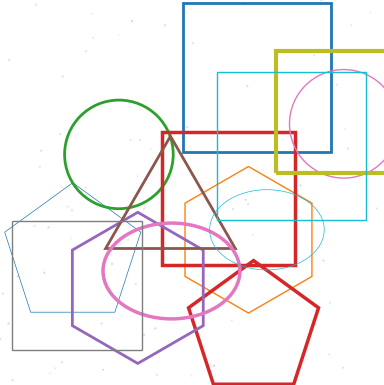[{"shape": "pentagon", "thickness": 0.5, "radius": 0.93, "center": [0.189, 0.339]}, {"shape": "square", "thickness": 2, "radius": 0.97, "center": [0.667, 0.799]}, {"shape": "hexagon", "thickness": 1, "radius": 0.95, "center": [0.645, 0.377]}, {"shape": "circle", "thickness": 2, "radius": 0.71, "center": [0.309, 0.599]}, {"shape": "square", "thickness": 2.5, "radius": 0.86, "center": [0.594, 0.484]}, {"shape": "pentagon", "thickness": 2.5, "radius": 0.89, "center": [0.659, 0.146]}, {"shape": "hexagon", "thickness": 2, "radius": 0.98, "center": [0.358, 0.252]}, {"shape": "triangle", "thickness": 2, "radius": 0.97, "center": [0.443, 0.452]}, {"shape": "circle", "thickness": 1, "radius": 0.7, "center": [0.893, 0.678]}, {"shape": "oval", "thickness": 2.5, "radius": 0.89, "center": [0.445, 0.296]}, {"shape": "square", "thickness": 1, "radius": 0.84, "center": [0.2, 0.258]}, {"shape": "square", "thickness": 3, "radius": 0.79, "center": [0.875, 0.709]}, {"shape": "square", "thickness": 1, "radius": 0.96, "center": [0.757, 0.621]}, {"shape": "oval", "thickness": 0.5, "radius": 0.74, "center": [0.693, 0.403]}]